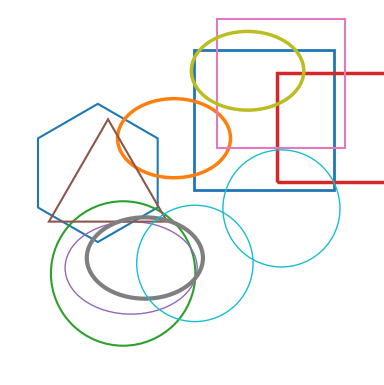[{"shape": "square", "thickness": 2, "radius": 0.91, "center": [0.686, 0.687]}, {"shape": "hexagon", "thickness": 1.5, "radius": 0.9, "center": [0.254, 0.551]}, {"shape": "oval", "thickness": 2.5, "radius": 0.73, "center": [0.452, 0.641]}, {"shape": "circle", "thickness": 1.5, "radius": 0.94, "center": [0.32, 0.29]}, {"shape": "square", "thickness": 2.5, "radius": 0.7, "center": [0.86, 0.669]}, {"shape": "oval", "thickness": 1, "radius": 0.86, "center": [0.341, 0.304]}, {"shape": "triangle", "thickness": 1.5, "radius": 0.89, "center": [0.281, 0.513]}, {"shape": "square", "thickness": 1.5, "radius": 0.84, "center": [0.73, 0.783]}, {"shape": "oval", "thickness": 3, "radius": 0.75, "center": [0.376, 0.33]}, {"shape": "oval", "thickness": 2.5, "radius": 0.73, "center": [0.643, 0.816]}, {"shape": "circle", "thickness": 1, "radius": 0.76, "center": [0.731, 0.459]}, {"shape": "circle", "thickness": 1, "radius": 0.76, "center": [0.506, 0.316]}]